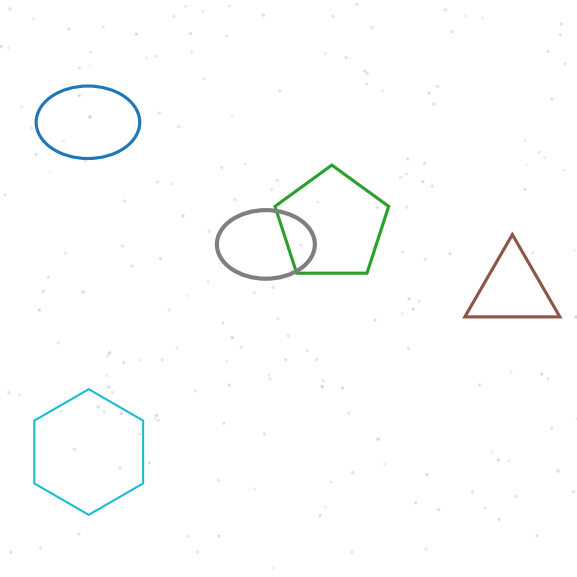[{"shape": "oval", "thickness": 1.5, "radius": 0.45, "center": [0.152, 0.787]}, {"shape": "pentagon", "thickness": 1.5, "radius": 0.52, "center": [0.575, 0.61]}, {"shape": "triangle", "thickness": 1.5, "radius": 0.48, "center": [0.887, 0.498]}, {"shape": "oval", "thickness": 2, "radius": 0.42, "center": [0.46, 0.576]}, {"shape": "hexagon", "thickness": 1, "radius": 0.54, "center": [0.154, 0.216]}]